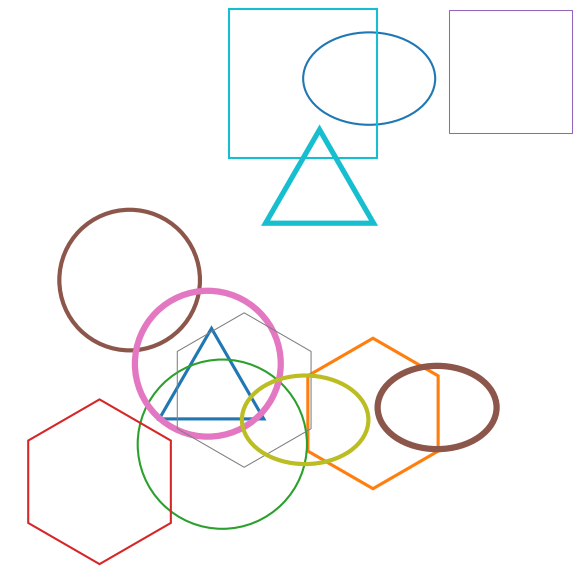[{"shape": "triangle", "thickness": 1.5, "radius": 0.52, "center": [0.366, 0.326]}, {"shape": "oval", "thickness": 1, "radius": 0.57, "center": [0.639, 0.863]}, {"shape": "hexagon", "thickness": 1.5, "radius": 0.65, "center": [0.646, 0.283]}, {"shape": "circle", "thickness": 1, "radius": 0.73, "center": [0.385, 0.23]}, {"shape": "hexagon", "thickness": 1, "radius": 0.71, "center": [0.172, 0.165]}, {"shape": "square", "thickness": 0.5, "radius": 0.53, "center": [0.884, 0.876]}, {"shape": "oval", "thickness": 3, "radius": 0.52, "center": [0.757, 0.294]}, {"shape": "circle", "thickness": 2, "radius": 0.61, "center": [0.224, 0.514]}, {"shape": "circle", "thickness": 3, "radius": 0.63, "center": [0.36, 0.369]}, {"shape": "hexagon", "thickness": 0.5, "radius": 0.67, "center": [0.423, 0.324]}, {"shape": "oval", "thickness": 2, "radius": 0.55, "center": [0.528, 0.272]}, {"shape": "triangle", "thickness": 2.5, "radius": 0.54, "center": [0.553, 0.667]}, {"shape": "square", "thickness": 1, "radius": 0.64, "center": [0.525, 0.854]}]